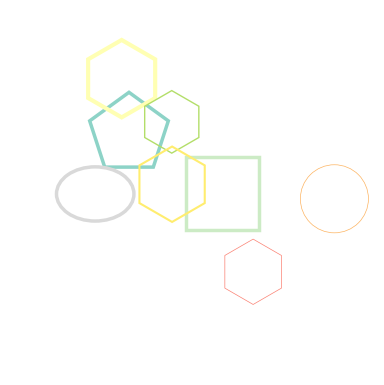[{"shape": "pentagon", "thickness": 2.5, "radius": 0.54, "center": [0.335, 0.653]}, {"shape": "hexagon", "thickness": 3, "radius": 0.5, "center": [0.316, 0.796]}, {"shape": "hexagon", "thickness": 0.5, "radius": 0.42, "center": [0.658, 0.294]}, {"shape": "circle", "thickness": 0.5, "radius": 0.44, "center": [0.869, 0.484]}, {"shape": "hexagon", "thickness": 1, "radius": 0.41, "center": [0.446, 0.683]}, {"shape": "oval", "thickness": 2.5, "radius": 0.5, "center": [0.247, 0.496]}, {"shape": "square", "thickness": 2.5, "radius": 0.47, "center": [0.577, 0.498]}, {"shape": "hexagon", "thickness": 1.5, "radius": 0.49, "center": [0.447, 0.521]}]